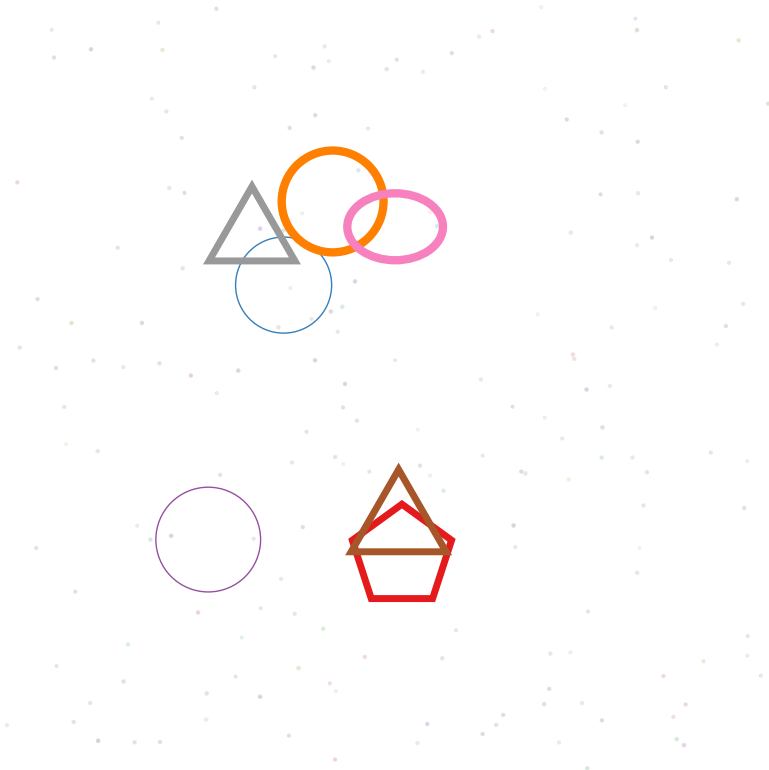[{"shape": "pentagon", "thickness": 2.5, "radius": 0.34, "center": [0.522, 0.277]}, {"shape": "circle", "thickness": 0.5, "radius": 0.31, "center": [0.368, 0.63]}, {"shape": "circle", "thickness": 0.5, "radius": 0.34, "center": [0.27, 0.299]}, {"shape": "circle", "thickness": 3, "radius": 0.33, "center": [0.432, 0.738]}, {"shape": "triangle", "thickness": 2.5, "radius": 0.36, "center": [0.518, 0.319]}, {"shape": "oval", "thickness": 3, "radius": 0.31, "center": [0.513, 0.705]}, {"shape": "triangle", "thickness": 2.5, "radius": 0.32, "center": [0.327, 0.693]}]